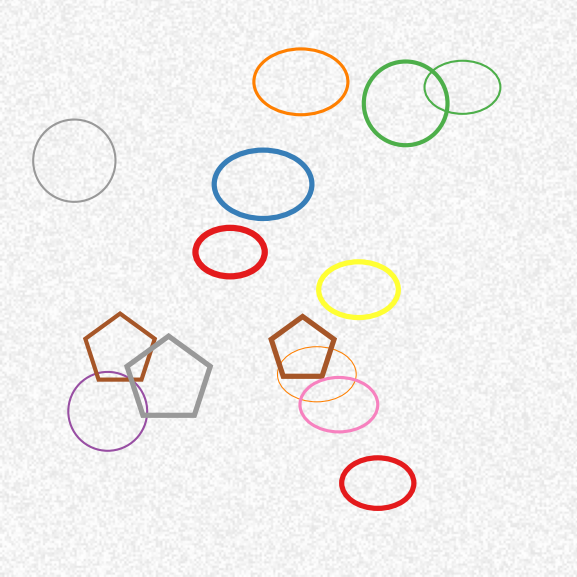[{"shape": "oval", "thickness": 2.5, "radius": 0.31, "center": [0.654, 0.163]}, {"shape": "oval", "thickness": 3, "radius": 0.3, "center": [0.398, 0.563]}, {"shape": "oval", "thickness": 2.5, "radius": 0.42, "center": [0.456, 0.68]}, {"shape": "oval", "thickness": 1, "radius": 0.33, "center": [0.801, 0.848]}, {"shape": "circle", "thickness": 2, "radius": 0.36, "center": [0.702, 0.82]}, {"shape": "circle", "thickness": 1, "radius": 0.34, "center": [0.187, 0.287]}, {"shape": "oval", "thickness": 0.5, "radius": 0.34, "center": [0.549, 0.351]}, {"shape": "oval", "thickness": 1.5, "radius": 0.41, "center": [0.521, 0.857]}, {"shape": "oval", "thickness": 2.5, "radius": 0.34, "center": [0.621, 0.498]}, {"shape": "pentagon", "thickness": 2.5, "radius": 0.29, "center": [0.524, 0.394]}, {"shape": "pentagon", "thickness": 2, "radius": 0.32, "center": [0.208, 0.393]}, {"shape": "oval", "thickness": 1.5, "radius": 0.34, "center": [0.587, 0.298]}, {"shape": "circle", "thickness": 1, "radius": 0.36, "center": [0.129, 0.721]}, {"shape": "pentagon", "thickness": 2.5, "radius": 0.38, "center": [0.292, 0.341]}]